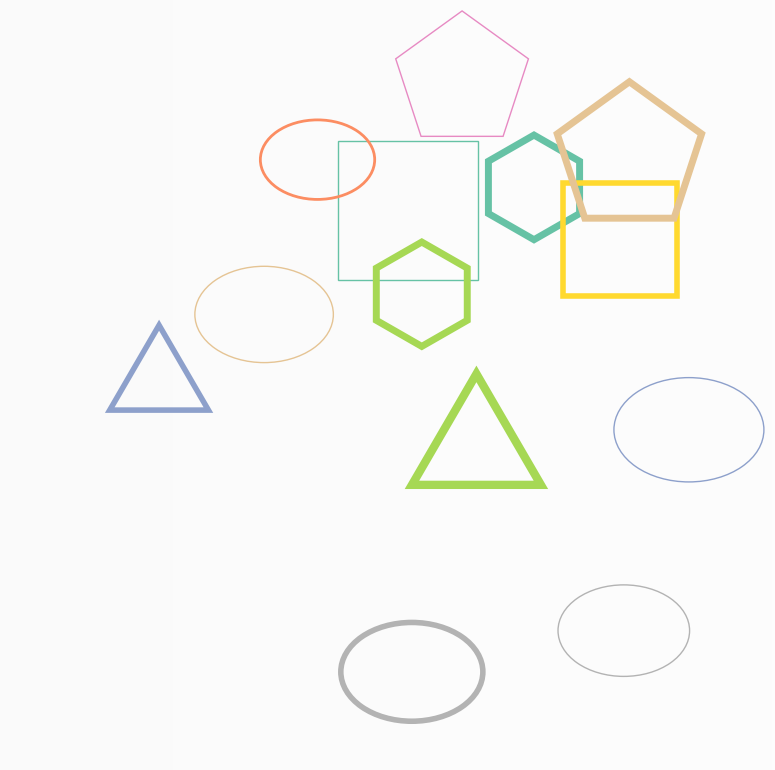[{"shape": "square", "thickness": 0.5, "radius": 0.45, "center": [0.527, 0.727]}, {"shape": "hexagon", "thickness": 2.5, "radius": 0.34, "center": [0.689, 0.757]}, {"shape": "oval", "thickness": 1, "radius": 0.37, "center": [0.41, 0.793]}, {"shape": "oval", "thickness": 0.5, "radius": 0.48, "center": [0.889, 0.442]}, {"shape": "triangle", "thickness": 2, "radius": 0.37, "center": [0.205, 0.504]}, {"shape": "pentagon", "thickness": 0.5, "radius": 0.45, "center": [0.596, 0.896]}, {"shape": "triangle", "thickness": 3, "radius": 0.48, "center": [0.615, 0.418]}, {"shape": "hexagon", "thickness": 2.5, "radius": 0.34, "center": [0.544, 0.618]}, {"shape": "square", "thickness": 2, "radius": 0.37, "center": [0.8, 0.688]}, {"shape": "oval", "thickness": 0.5, "radius": 0.45, "center": [0.341, 0.592]}, {"shape": "pentagon", "thickness": 2.5, "radius": 0.49, "center": [0.812, 0.796]}, {"shape": "oval", "thickness": 2, "radius": 0.46, "center": [0.531, 0.127]}, {"shape": "oval", "thickness": 0.5, "radius": 0.42, "center": [0.805, 0.181]}]